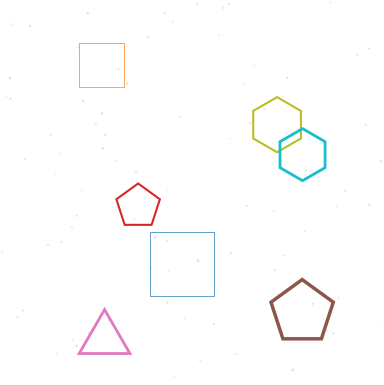[{"shape": "square", "thickness": 0.5, "radius": 0.41, "center": [0.473, 0.314]}, {"shape": "square", "thickness": 0.5, "radius": 0.29, "center": [0.263, 0.831]}, {"shape": "pentagon", "thickness": 1.5, "radius": 0.3, "center": [0.359, 0.464]}, {"shape": "pentagon", "thickness": 2.5, "radius": 0.43, "center": [0.785, 0.189]}, {"shape": "triangle", "thickness": 2, "radius": 0.38, "center": [0.272, 0.12]}, {"shape": "hexagon", "thickness": 1.5, "radius": 0.36, "center": [0.72, 0.676]}, {"shape": "hexagon", "thickness": 2, "radius": 0.34, "center": [0.786, 0.598]}]